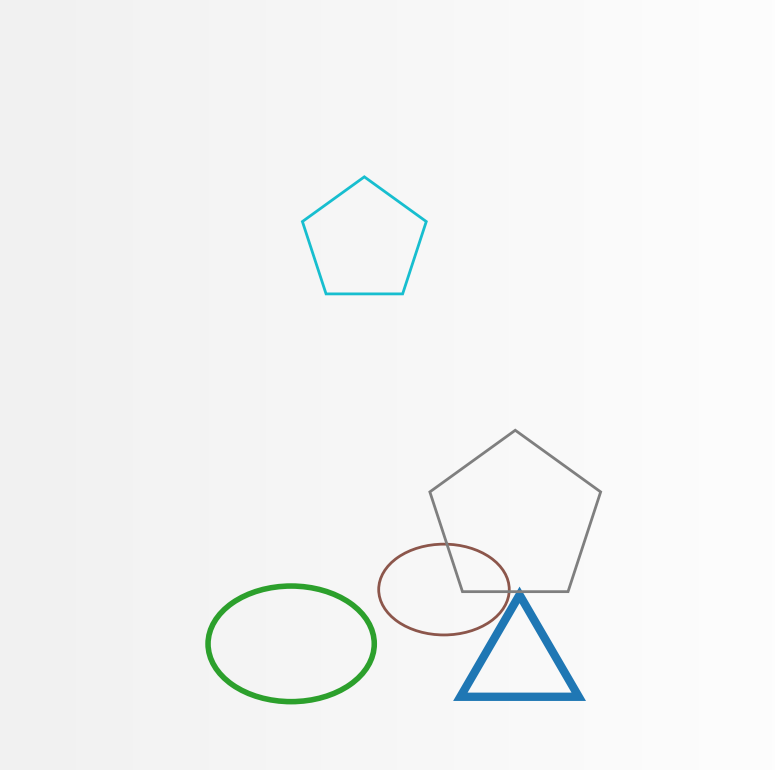[{"shape": "triangle", "thickness": 3, "radius": 0.44, "center": [0.67, 0.139]}, {"shape": "oval", "thickness": 2, "radius": 0.54, "center": [0.376, 0.164]}, {"shape": "oval", "thickness": 1, "radius": 0.42, "center": [0.573, 0.234]}, {"shape": "pentagon", "thickness": 1, "radius": 0.58, "center": [0.665, 0.325]}, {"shape": "pentagon", "thickness": 1, "radius": 0.42, "center": [0.47, 0.686]}]